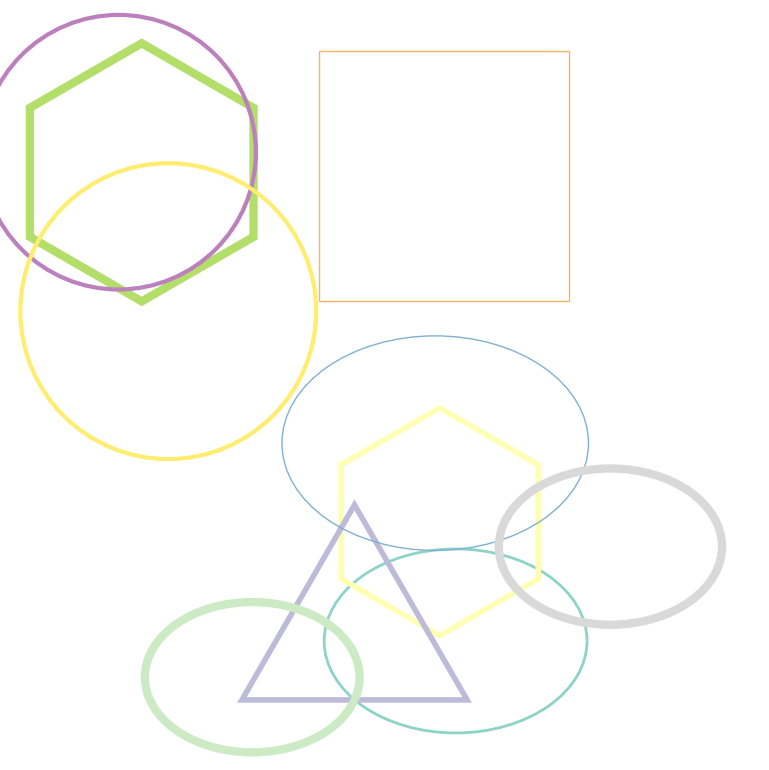[{"shape": "oval", "thickness": 1, "radius": 0.85, "center": [0.592, 0.168]}, {"shape": "hexagon", "thickness": 2, "radius": 0.74, "center": [0.571, 0.322]}, {"shape": "triangle", "thickness": 2, "radius": 0.84, "center": [0.46, 0.175]}, {"shape": "oval", "thickness": 0.5, "radius": 1.0, "center": [0.565, 0.424]}, {"shape": "square", "thickness": 0.5, "radius": 0.81, "center": [0.576, 0.771]}, {"shape": "hexagon", "thickness": 3, "radius": 0.84, "center": [0.184, 0.776]}, {"shape": "oval", "thickness": 3, "radius": 0.72, "center": [0.793, 0.29]}, {"shape": "circle", "thickness": 1.5, "radius": 0.89, "center": [0.154, 0.802]}, {"shape": "oval", "thickness": 3, "radius": 0.7, "center": [0.328, 0.121]}, {"shape": "circle", "thickness": 1.5, "radius": 0.96, "center": [0.218, 0.596]}]